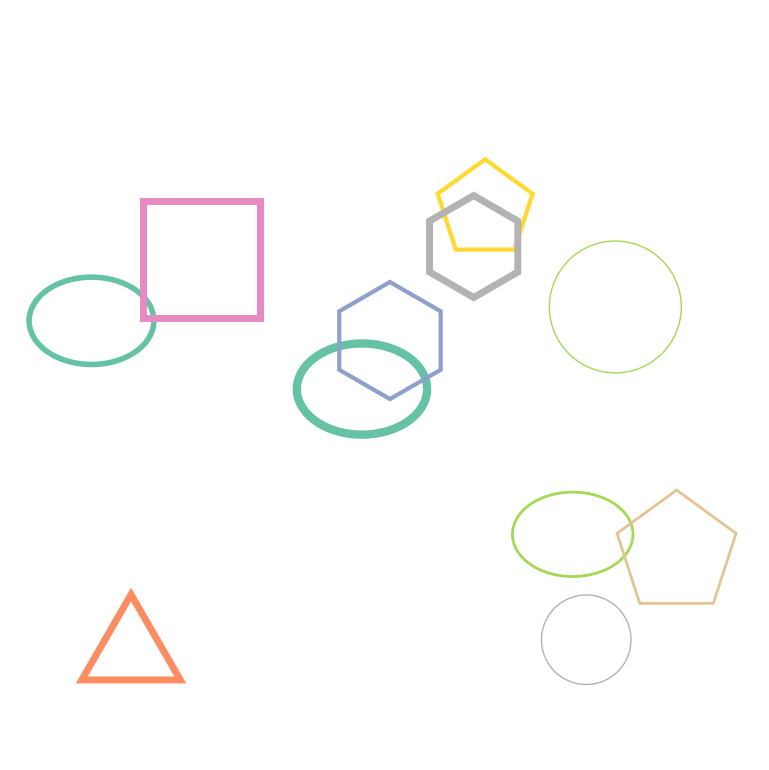[{"shape": "oval", "thickness": 3, "radius": 0.42, "center": [0.47, 0.495]}, {"shape": "oval", "thickness": 2, "radius": 0.41, "center": [0.119, 0.583]}, {"shape": "triangle", "thickness": 2.5, "radius": 0.37, "center": [0.17, 0.154]}, {"shape": "hexagon", "thickness": 1.5, "radius": 0.38, "center": [0.506, 0.558]}, {"shape": "square", "thickness": 2.5, "radius": 0.38, "center": [0.262, 0.663]}, {"shape": "oval", "thickness": 1, "radius": 0.39, "center": [0.744, 0.306]}, {"shape": "circle", "thickness": 0.5, "radius": 0.43, "center": [0.799, 0.601]}, {"shape": "pentagon", "thickness": 1.5, "radius": 0.32, "center": [0.63, 0.728]}, {"shape": "pentagon", "thickness": 1, "radius": 0.41, "center": [0.879, 0.282]}, {"shape": "hexagon", "thickness": 2.5, "radius": 0.33, "center": [0.615, 0.68]}, {"shape": "circle", "thickness": 0.5, "radius": 0.29, "center": [0.761, 0.169]}]